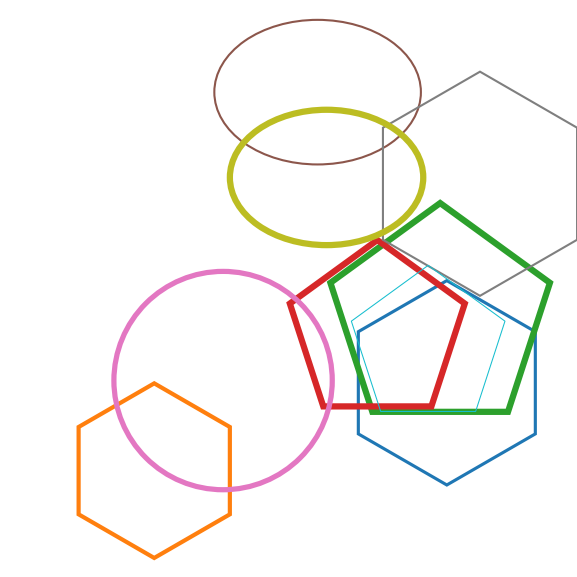[{"shape": "hexagon", "thickness": 1.5, "radius": 0.88, "center": [0.774, 0.336]}, {"shape": "hexagon", "thickness": 2, "radius": 0.76, "center": [0.267, 0.184]}, {"shape": "pentagon", "thickness": 3, "radius": 1.0, "center": [0.762, 0.448]}, {"shape": "pentagon", "thickness": 3, "radius": 0.8, "center": [0.653, 0.424]}, {"shape": "oval", "thickness": 1, "radius": 0.89, "center": [0.55, 0.84]}, {"shape": "circle", "thickness": 2.5, "radius": 0.95, "center": [0.386, 0.34]}, {"shape": "hexagon", "thickness": 1, "radius": 0.97, "center": [0.831, 0.681]}, {"shape": "oval", "thickness": 3, "radius": 0.84, "center": [0.565, 0.692]}, {"shape": "pentagon", "thickness": 0.5, "radius": 0.7, "center": [0.741, 0.4]}]